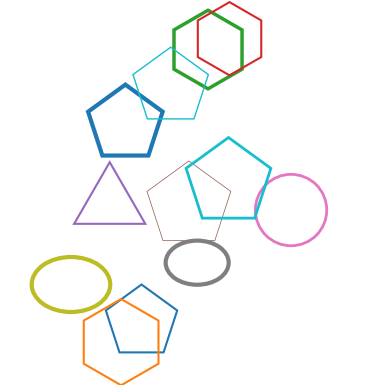[{"shape": "pentagon", "thickness": 1.5, "radius": 0.49, "center": [0.368, 0.164]}, {"shape": "pentagon", "thickness": 3, "radius": 0.51, "center": [0.326, 0.678]}, {"shape": "hexagon", "thickness": 1.5, "radius": 0.56, "center": [0.315, 0.111]}, {"shape": "hexagon", "thickness": 2.5, "radius": 0.51, "center": [0.54, 0.871]}, {"shape": "hexagon", "thickness": 1.5, "radius": 0.48, "center": [0.596, 0.899]}, {"shape": "triangle", "thickness": 1.5, "radius": 0.53, "center": [0.285, 0.472]}, {"shape": "pentagon", "thickness": 0.5, "radius": 0.57, "center": [0.491, 0.467]}, {"shape": "circle", "thickness": 2, "radius": 0.46, "center": [0.756, 0.454]}, {"shape": "oval", "thickness": 3, "radius": 0.41, "center": [0.512, 0.318]}, {"shape": "oval", "thickness": 3, "radius": 0.51, "center": [0.184, 0.261]}, {"shape": "pentagon", "thickness": 2, "radius": 0.58, "center": [0.593, 0.527]}, {"shape": "pentagon", "thickness": 1, "radius": 0.51, "center": [0.443, 0.774]}]